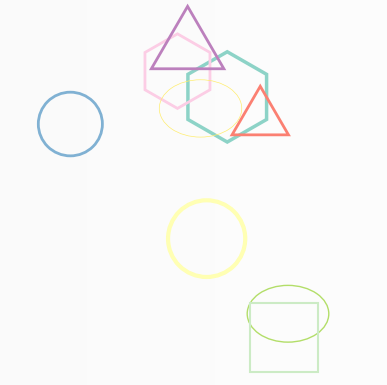[{"shape": "hexagon", "thickness": 2.5, "radius": 0.59, "center": [0.586, 0.748]}, {"shape": "circle", "thickness": 3, "radius": 0.5, "center": [0.533, 0.38]}, {"shape": "triangle", "thickness": 2, "radius": 0.42, "center": [0.672, 0.692]}, {"shape": "circle", "thickness": 2, "radius": 0.41, "center": [0.182, 0.678]}, {"shape": "oval", "thickness": 1, "radius": 0.53, "center": [0.743, 0.185]}, {"shape": "hexagon", "thickness": 2, "radius": 0.48, "center": [0.458, 0.815]}, {"shape": "triangle", "thickness": 2, "radius": 0.54, "center": [0.484, 0.875]}, {"shape": "square", "thickness": 1.5, "radius": 0.44, "center": [0.733, 0.123]}, {"shape": "oval", "thickness": 0.5, "radius": 0.53, "center": [0.517, 0.718]}]